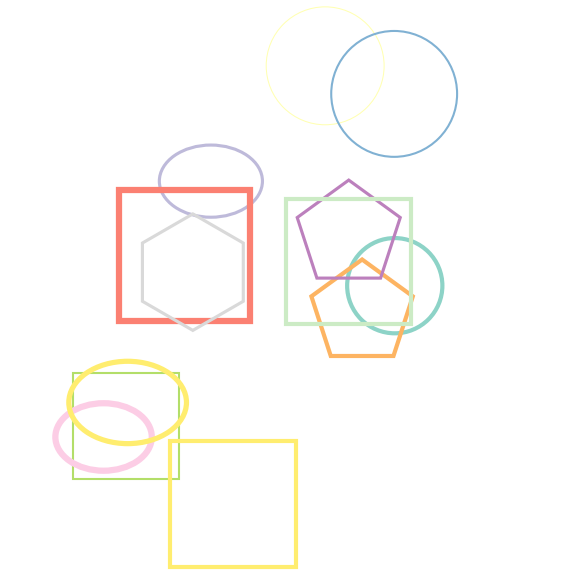[{"shape": "circle", "thickness": 2, "radius": 0.41, "center": [0.684, 0.504]}, {"shape": "circle", "thickness": 0.5, "radius": 0.51, "center": [0.563, 0.885]}, {"shape": "oval", "thickness": 1.5, "radius": 0.45, "center": [0.365, 0.685]}, {"shape": "square", "thickness": 3, "radius": 0.57, "center": [0.32, 0.557]}, {"shape": "circle", "thickness": 1, "radius": 0.54, "center": [0.683, 0.837]}, {"shape": "pentagon", "thickness": 2, "radius": 0.46, "center": [0.627, 0.457]}, {"shape": "square", "thickness": 1, "radius": 0.46, "center": [0.219, 0.261]}, {"shape": "oval", "thickness": 3, "radius": 0.42, "center": [0.179, 0.242]}, {"shape": "hexagon", "thickness": 1.5, "radius": 0.5, "center": [0.334, 0.528]}, {"shape": "pentagon", "thickness": 1.5, "radius": 0.47, "center": [0.604, 0.593]}, {"shape": "square", "thickness": 2, "radius": 0.54, "center": [0.603, 0.546]}, {"shape": "square", "thickness": 2, "radius": 0.55, "center": [0.403, 0.126]}, {"shape": "oval", "thickness": 2.5, "radius": 0.51, "center": [0.221, 0.302]}]